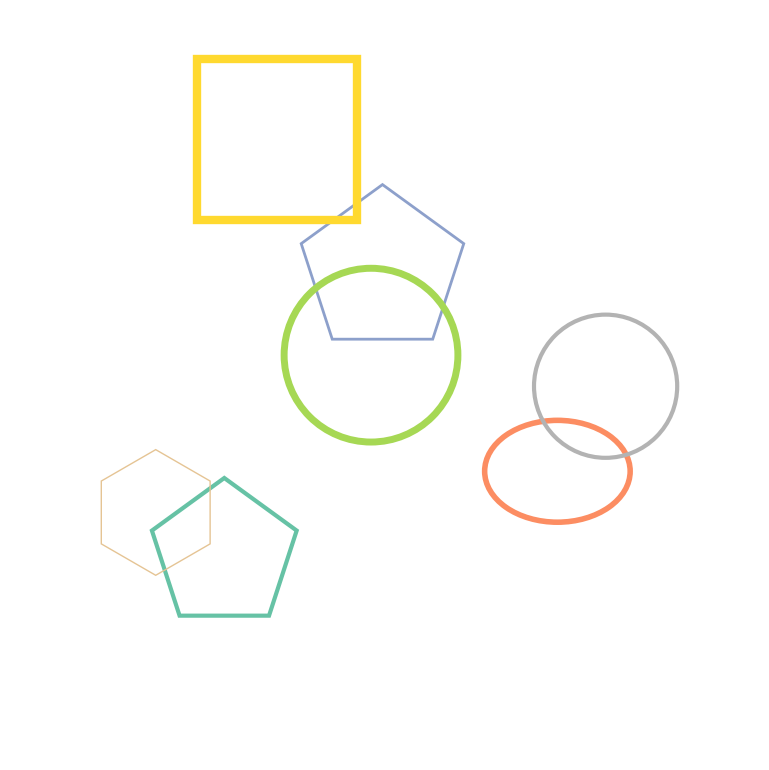[{"shape": "pentagon", "thickness": 1.5, "radius": 0.49, "center": [0.291, 0.28]}, {"shape": "oval", "thickness": 2, "radius": 0.47, "center": [0.724, 0.388]}, {"shape": "pentagon", "thickness": 1, "radius": 0.55, "center": [0.497, 0.649]}, {"shape": "circle", "thickness": 2.5, "radius": 0.56, "center": [0.482, 0.539]}, {"shape": "square", "thickness": 3, "radius": 0.52, "center": [0.36, 0.819]}, {"shape": "hexagon", "thickness": 0.5, "radius": 0.41, "center": [0.202, 0.334]}, {"shape": "circle", "thickness": 1.5, "radius": 0.46, "center": [0.786, 0.498]}]